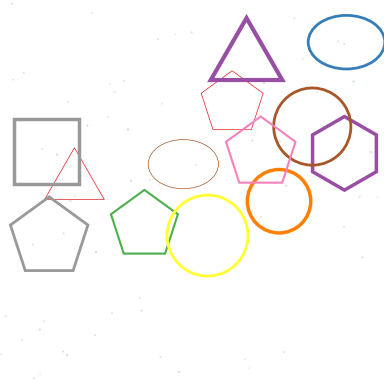[{"shape": "triangle", "thickness": 0.5, "radius": 0.45, "center": [0.193, 0.526]}, {"shape": "pentagon", "thickness": 0.5, "radius": 0.42, "center": [0.603, 0.732]}, {"shape": "oval", "thickness": 2, "radius": 0.5, "center": [0.9, 0.89]}, {"shape": "pentagon", "thickness": 1.5, "radius": 0.46, "center": [0.375, 0.415]}, {"shape": "hexagon", "thickness": 2.5, "radius": 0.48, "center": [0.895, 0.602]}, {"shape": "triangle", "thickness": 3, "radius": 0.54, "center": [0.64, 0.846]}, {"shape": "circle", "thickness": 2.5, "radius": 0.41, "center": [0.725, 0.477]}, {"shape": "circle", "thickness": 2, "radius": 0.53, "center": [0.539, 0.388]}, {"shape": "oval", "thickness": 0.5, "radius": 0.46, "center": [0.476, 0.574]}, {"shape": "circle", "thickness": 2, "radius": 0.5, "center": [0.811, 0.671]}, {"shape": "pentagon", "thickness": 1.5, "radius": 0.47, "center": [0.677, 0.602]}, {"shape": "square", "thickness": 2.5, "radius": 0.42, "center": [0.121, 0.606]}, {"shape": "pentagon", "thickness": 2, "radius": 0.53, "center": [0.128, 0.383]}]